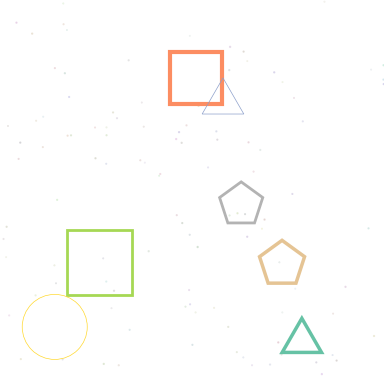[{"shape": "triangle", "thickness": 2.5, "radius": 0.29, "center": [0.784, 0.114]}, {"shape": "square", "thickness": 3, "radius": 0.34, "center": [0.509, 0.797]}, {"shape": "triangle", "thickness": 0.5, "radius": 0.31, "center": [0.579, 0.735]}, {"shape": "square", "thickness": 2, "radius": 0.42, "center": [0.258, 0.317]}, {"shape": "circle", "thickness": 0.5, "radius": 0.42, "center": [0.142, 0.151]}, {"shape": "pentagon", "thickness": 2.5, "radius": 0.31, "center": [0.733, 0.314]}, {"shape": "pentagon", "thickness": 2, "radius": 0.29, "center": [0.626, 0.469]}]